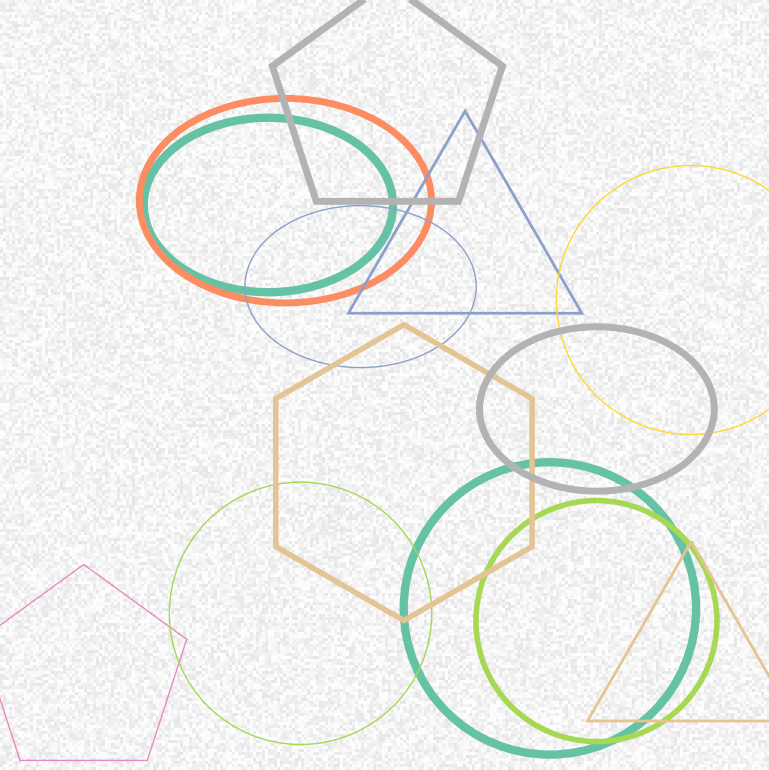[{"shape": "circle", "thickness": 3, "radius": 0.95, "center": [0.714, 0.21]}, {"shape": "oval", "thickness": 3, "radius": 0.81, "center": [0.349, 0.734]}, {"shape": "oval", "thickness": 2.5, "radius": 0.95, "center": [0.371, 0.739]}, {"shape": "triangle", "thickness": 1, "radius": 0.88, "center": [0.604, 0.681]}, {"shape": "oval", "thickness": 0.5, "radius": 0.75, "center": [0.468, 0.628]}, {"shape": "pentagon", "thickness": 0.5, "radius": 0.7, "center": [0.109, 0.126]}, {"shape": "circle", "thickness": 2, "radius": 0.78, "center": [0.775, 0.193]}, {"shape": "circle", "thickness": 0.5, "radius": 0.85, "center": [0.39, 0.203]}, {"shape": "circle", "thickness": 0.5, "radius": 0.87, "center": [0.897, 0.61]}, {"shape": "hexagon", "thickness": 2, "radius": 0.96, "center": [0.525, 0.386]}, {"shape": "triangle", "thickness": 1, "radius": 0.78, "center": [0.898, 0.141]}, {"shape": "pentagon", "thickness": 2.5, "radius": 0.79, "center": [0.503, 0.866]}, {"shape": "oval", "thickness": 2.5, "radius": 0.76, "center": [0.775, 0.469]}]